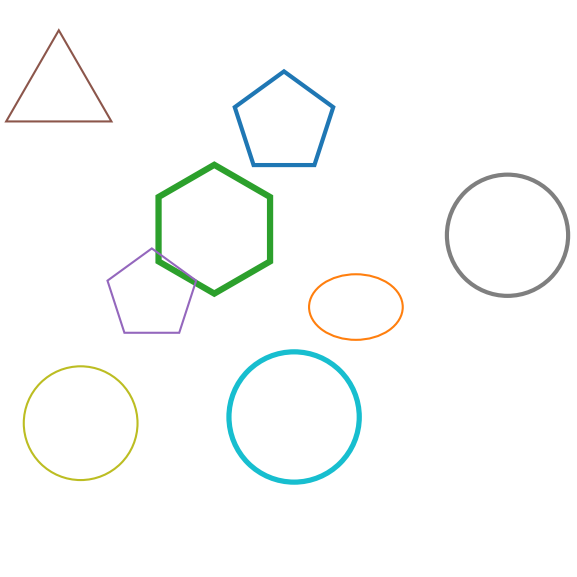[{"shape": "pentagon", "thickness": 2, "radius": 0.45, "center": [0.492, 0.786]}, {"shape": "oval", "thickness": 1, "radius": 0.41, "center": [0.616, 0.467]}, {"shape": "hexagon", "thickness": 3, "radius": 0.56, "center": [0.371, 0.602]}, {"shape": "pentagon", "thickness": 1, "radius": 0.4, "center": [0.263, 0.488]}, {"shape": "triangle", "thickness": 1, "radius": 0.53, "center": [0.102, 0.841]}, {"shape": "circle", "thickness": 2, "radius": 0.52, "center": [0.879, 0.592]}, {"shape": "circle", "thickness": 1, "radius": 0.49, "center": [0.14, 0.266]}, {"shape": "circle", "thickness": 2.5, "radius": 0.56, "center": [0.509, 0.277]}]